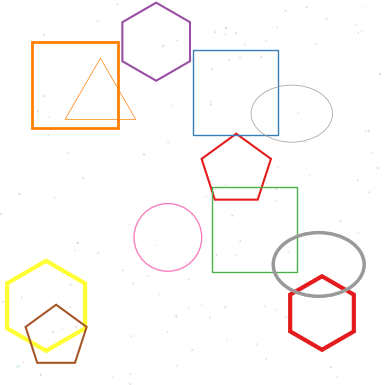[{"shape": "pentagon", "thickness": 1.5, "radius": 0.47, "center": [0.614, 0.558]}, {"shape": "hexagon", "thickness": 3, "radius": 0.48, "center": [0.836, 0.187]}, {"shape": "square", "thickness": 1, "radius": 0.55, "center": [0.611, 0.76]}, {"shape": "square", "thickness": 1, "radius": 0.55, "center": [0.661, 0.404]}, {"shape": "hexagon", "thickness": 1.5, "radius": 0.51, "center": [0.406, 0.892]}, {"shape": "triangle", "thickness": 0.5, "radius": 0.53, "center": [0.261, 0.743]}, {"shape": "square", "thickness": 2, "radius": 0.56, "center": [0.194, 0.78]}, {"shape": "hexagon", "thickness": 3, "radius": 0.58, "center": [0.12, 0.206]}, {"shape": "pentagon", "thickness": 1.5, "radius": 0.42, "center": [0.146, 0.125]}, {"shape": "circle", "thickness": 1, "radius": 0.44, "center": [0.436, 0.383]}, {"shape": "oval", "thickness": 0.5, "radius": 0.53, "center": [0.758, 0.705]}, {"shape": "oval", "thickness": 2.5, "radius": 0.59, "center": [0.828, 0.313]}]